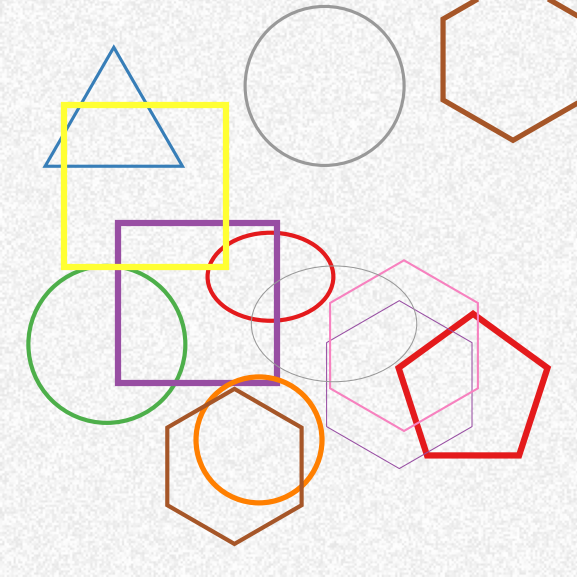[{"shape": "oval", "thickness": 2, "radius": 0.54, "center": [0.468, 0.52]}, {"shape": "pentagon", "thickness": 3, "radius": 0.68, "center": [0.819, 0.32]}, {"shape": "triangle", "thickness": 1.5, "radius": 0.69, "center": [0.197, 0.78]}, {"shape": "circle", "thickness": 2, "radius": 0.68, "center": [0.185, 0.403]}, {"shape": "hexagon", "thickness": 0.5, "radius": 0.73, "center": [0.691, 0.333]}, {"shape": "square", "thickness": 3, "radius": 0.69, "center": [0.342, 0.474]}, {"shape": "circle", "thickness": 2.5, "radius": 0.55, "center": [0.449, 0.237]}, {"shape": "square", "thickness": 3, "radius": 0.7, "center": [0.251, 0.677]}, {"shape": "hexagon", "thickness": 2.5, "radius": 0.7, "center": [0.888, 0.896]}, {"shape": "hexagon", "thickness": 2, "radius": 0.67, "center": [0.406, 0.191]}, {"shape": "hexagon", "thickness": 1, "radius": 0.74, "center": [0.7, 0.401]}, {"shape": "oval", "thickness": 0.5, "radius": 0.72, "center": [0.578, 0.438]}, {"shape": "circle", "thickness": 1.5, "radius": 0.69, "center": [0.562, 0.85]}]